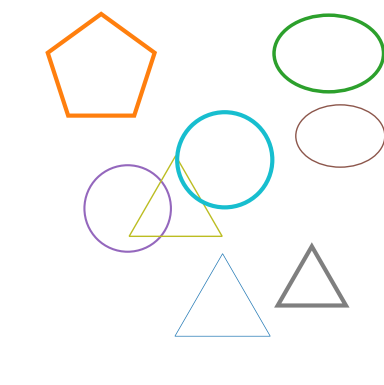[{"shape": "triangle", "thickness": 0.5, "radius": 0.71, "center": [0.578, 0.198]}, {"shape": "pentagon", "thickness": 3, "radius": 0.73, "center": [0.263, 0.818]}, {"shape": "oval", "thickness": 2.5, "radius": 0.71, "center": [0.854, 0.861]}, {"shape": "circle", "thickness": 1.5, "radius": 0.56, "center": [0.332, 0.458]}, {"shape": "oval", "thickness": 1, "radius": 0.58, "center": [0.884, 0.647]}, {"shape": "triangle", "thickness": 3, "radius": 0.51, "center": [0.81, 0.258]}, {"shape": "triangle", "thickness": 1, "radius": 0.7, "center": [0.456, 0.456]}, {"shape": "circle", "thickness": 3, "radius": 0.62, "center": [0.584, 0.585]}]